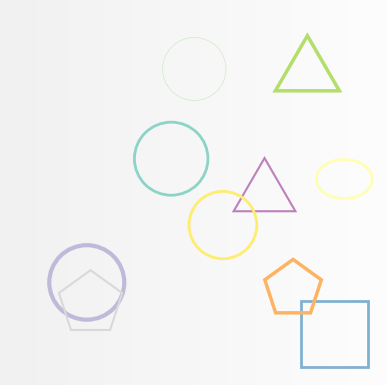[{"shape": "circle", "thickness": 2, "radius": 0.47, "center": [0.442, 0.588]}, {"shape": "oval", "thickness": 2, "radius": 0.36, "center": [0.888, 0.535]}, {"shape": "circle", "thickness": 3, "radius": 0.48, "center": [0.224, 0.266]}, {"shape": "square", "thickness": 2, "radius": 0.43, "center": [0.863, 0.133]}, {"shape": "pentagon", "thickness": 2.5, "radius": 0.38, "center": [0.756, 0.249]}, {"shape": "triangle", "thickness": 2.5, "radius": 0.48, "center": [0.793, 0.812]}, {"shape": "pentagon", "thickness": 1.5, "radius": 0.43, "center": [0.234, 0.212]}, {"shape": "triangle", "thickness": 1.5, "radius": 0.46, "center": [0.683, 0.497]}, {"shape": "circle", "thickness": 0.5, "radius": 0.41, "center": [0.501, 0.821]}, {"shape": "circle", "thickness": 2, "radius": 0.44, "center": [0.575, 0.415]}]